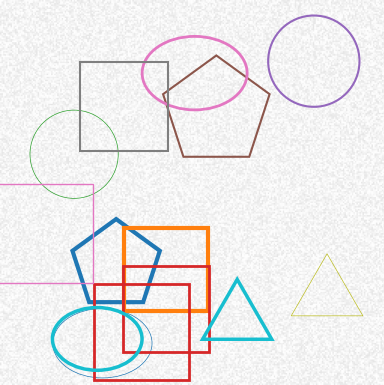[{"shape": "pentagon", "thickness": 3, "radius": 0.6, "center": [0.302, 0.312]}, {"shape": "oval", "thickness": 0.5, "radius": 0.64, "center": [0.266, 0.109]}, {"shape": "square", "thickness": 3, "radius": 0.54, "center": [0.43, 0.3]}, {"shape": "circle", "thickness": 0.5, "radius": 0.57, "center": [0.192, 0.599]}, {"shape": "square", "thickness": 2, "radius": 0.56, "center": [0.431, 0.198]}, {"shape": "square", "thickness": 2, "radius": 0.62, "center": [0.367, 0.138]}, {"shape": "circle", "thickness": 1.5, "radius": 0.59, "center": [0.815, 0.841]}, {"shape": "pentagon", "thickness": 1.5, "radius": 0.73, "center": [0.562, 0.71]}, {"shape": "square", "thickness": 1, "radius": 0.64, "center": [0.112, 0.393]}, {"shape": "oval", "thickness": 2, "radius": 0.68, "center": [0.506, 0.81]}, {"shape": "square", "thickness": 1.5, "radius": 0.57, "center": [0.322, 0.723]}, {"shape": "triangle", "thickness": 0.5, "radius": 0.54, "center": [0.849, 0.233]}, {"shape": "triangle", "thickness": 2.5, "radius": 0.52, "center": [0.616, 0.171]}, {"shape": "oval", "thickness": 2.5, "radius": 0.58, "center": [0.253, 0.12]}]